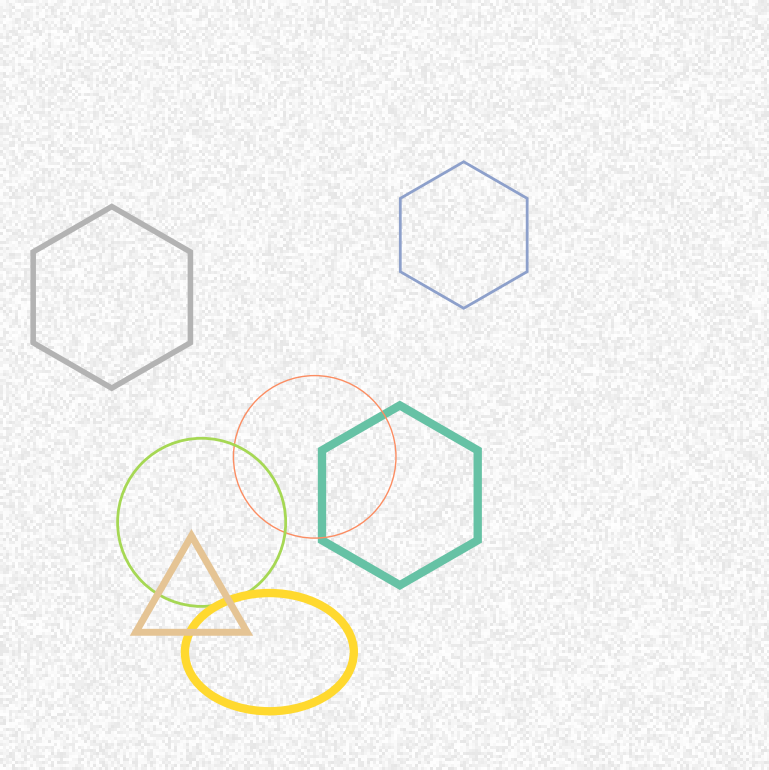[{"shape": "hexagon", "thickness": 3, "radius": 0.58, "center": [0.519, 0.357]}, {"shape": "circle", "thickness": 0.5, "radius": 0.53, "center": [0.409, 0.407]}, {"shape": "hexagon", "thickness": 1, "radius": 0.48, "center": [0.602, 0.695]}, {"shape": "circle", "thickness": 1, "radius": 0.55, "center": [0.262, 0.322]}, {"shape": "oval", "thickness": 3, "radius": 0.55, "center": [0.35, 0.153]}, {"shape": "triangle", "thickness": 2.5, "radius": 0.42, "center": [0.249, 0.221]}, {"shape": "hexagon", "thickness": 2, "radius": 0.59, "center": [0.145, 0.614]}]